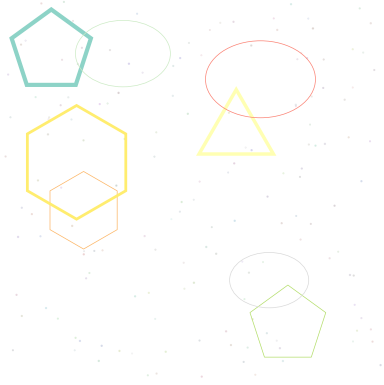[{"shape": "pentagon", "thickness": 3, "radius": 0.54, "center": [0.133, 0.867]}, {"shape": "triangle", "thickness": 2.5, "radius": 0.56, "center": [0.614, 0.656]}, {"shape": "oval", "thickness": 0.5, "radius": 0.71, "center": [0.677, 0.794]}, {"shape": "hexagon", "thickness": 0.5, "radius": 0.5, "center": [0.217, 0.454]}, {"shape": "pentagon", "thickness": 0.5, "radius": 0.52, "center": [0.748, 0.156]}, {"shape": "oval", "thickness": 0.5, "radius": 0.51, "center": [0.699, 0.272]}, {"shape": "oval", "thickness": 0.5, "radius": 0.62, "center": [0.319, 0.861]}, {"shape": "hexagon", "thickness": 2, "radius": 0.74, "center": [0.199, 0.578]}]